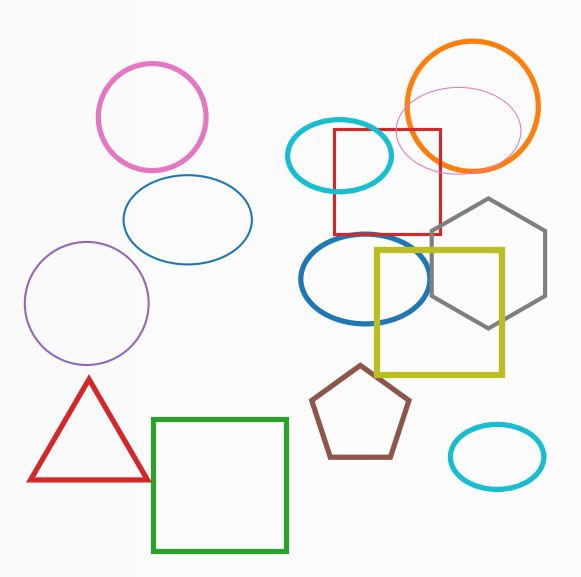[{"shape": "oval", "thickness": 2.5, "radius": 0.56, "center": [0.629, 0.516]}, {"shape": "oval", "thickness": 1, "radius": 0.55, "center": [0.323, 0.619]}, {"shape": "circle", "thickness": 2.5, "radius": 0.56, "center": [0.813, 0.815]}, {"shape": "square", "thickness": 2.5, "radius": 0.57, "center": [0.377, 0.159]}, {"shape": "square", "thickness": 1.5, "radius": 0.46, "center": [0.666, 0.684]}, {"shape": "triangle", "thickness": 2.5, "radius": 0.58, "center": [0.153, 0.226]}, {"shape": "circle", "thickness": 1, "radius": 0.53, "center": [0.149, 0.474]}, {"shape": "pentagon", "thickness": 2.5, "radius": 0.44, "center": [0.62, 0.279]}, {"shape": "oval", "thickness": 0.5, "radius": 0.54, "center": [0.789, 0.773]}, {"shape": "circle", "thickness": 2.5, "radius": 0.46, "center": [0.262, 0.796]}, {"shape": "hexagon", "thickness": 2, "radius": 0.56, "center": [0.84, 0.543]}, {"shape": "square", "thickness": 3, "radius": 0.54, "center": [0.755, 0.458]}, {"shape": "oval", "thickness": 2.5, "radius": 0.45, "center": [0.584, 0.729]}, {"shape": "oval", "thickness": 2.5, "radius": 0.4, "center": [0.855, 0.208]}]